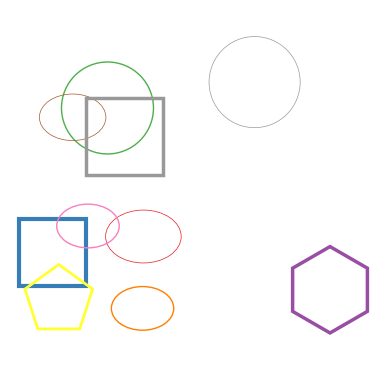[{"shape": "oval", "thickness": 0.5, "radius": 0.49, "center": [0.372, 0.386]}, {"shape": "square", "thickness": 3, "radius": 0.44, "center": [0.136, 0.345]}, {"shape": "circle", "thickness": 1, "radius": 0.6, "center": [0.279, 0.72]}, {"shape": "hexagon", "thickness": 2.5, "radius": 0.56, "center": [0.857, 0.247]}, {"shape": "oval", "thickness": 1, "radius": 0.4, "center": [0.37, 0.199]}, {"shape": "pentagon", "thickness": 2, "radius": 0.46, "center": [0.153, 0.22]}, {"shape": "oval", "thickness": 0.5, "radius": 0.43, "center": [0.189, 0.695]}, {"shape": "oval", "thickness": 1, "radius": 0.41, "center": [0.228, 0.413]}, {"shape": "circle", "thickness": 0.5, "radius": 0.59, "center": [0.661, 0.787]}, {"shape": "square", "thickness": 2.5, "radius": 0.51, "center": [0.323, 0.645]}]